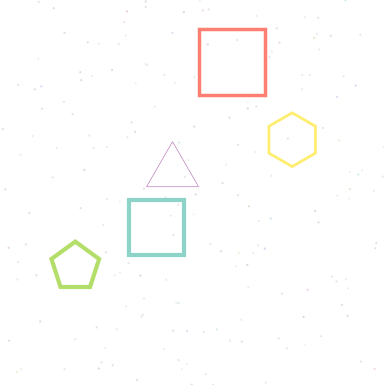[{"shape": "square", "thickness": 3, "radius": 0.36, "center": [0.407, 0.409]}, {"shape": "square", "thickness": 2.5, "radius": 0.43, "center": [0.602, 0.838]}, {"shape": "pentagon", "thickness": 3, "radius": 0.33, "center": [0.196, 0.307]}, {"shape": "triangle", "thickness": 0.5, "radius": 0.39, "center": [0.448, 0.554]}, {"shape": "hexagon", "thickness": 2, "radius": 0.35, "center": [0.759, 0.637]}]